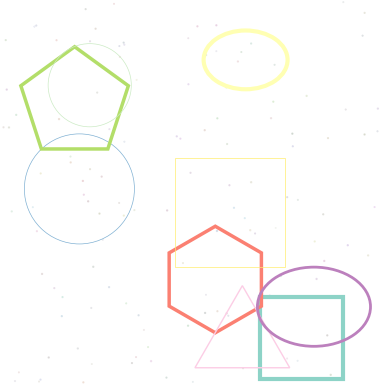[{"shape": "square", "thickness": 3, "radius": 0.54, "center": [0.784, 0.121]}, {"shape": "oval", "thickness": 3, "radius": 0.55, "center": [0.638, 0.844]}, {"shape": "hexagon", "thickness": 2.5, "radius": 0.69, "center": [0.559, 0.274]}, {"shape": "circle", "thickness": 0.5, "radius": 0.71, "center": [0.206, 0.509]}, {"shape": "pentagon", "thickness": 2.5, "radius": 0.73, "center": [0.194, 0.732]}, {"shape": "triangle", "thickness": 1, "radius": 0.71, "center": [0.629, 0.116]}, {"shape": "oval", "thickness": 2, "radius": 0.73, "center": [0.815, 0.203]}, {"shape": "circle", "thickness": 0.5, "radius": 0.54, "center": [0.233, 0.779]}, {"shape": "square", "thickness": 0.5, "radius": 0.71, "center": [0.597, 0.448]}]